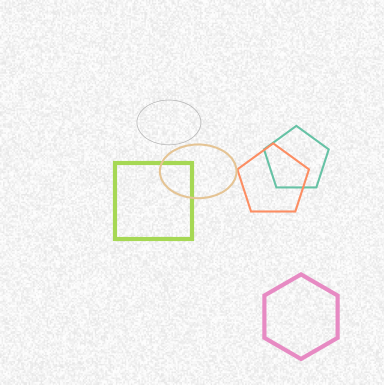[{"shape": "pentagon", "thickness": 1.5, "radius": 0.44, "center": [0.77, 0.585]}, {"shape": "pentagon", "thickness": 1.5, "radius": 0.49, "center": [0.71, 0.53]}, {"shape": "hexagon", "thickness": 3, "radius": 0.55, "center": [0.782, 0.177]}, {"shape": "square", "thickness": 3, "radius": 0.5, "center": [0.398, 0.478]}, {"shape": "oval", "thickness": 1.5, "radius": 0.5, "center": [0.515, 0.555]}, {"shape": "oval", "thickness": 0.5, "radius": 0.42, "center": [0.439, 0.682]}]